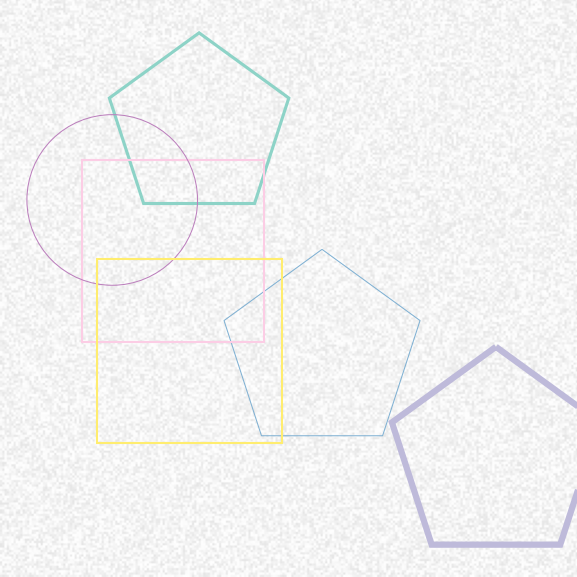[{"shape": "pentagon", "thickness": 1.5, "radius": 0.82, "center": [0.345, 0.779]}, {"shape": "pentagon", "thickness": 3, "radius": 0.95, "center": [0.859, 0.209]}, {"shape": "pentagon", "thickness": 0.5, "radius": 0.89, "center": [0.558, 0.389]}, {"shape": "square", "thickness": 1, "radius": 0.79, "center": [0.299, 0.565]}, {"shape": "circle", "thickness": 0.5, "radius": 0.74, "center": [0.194, 0.653]}, {"shape": "square", "thickness": 1, "radius": 0.8, "center": [0.328, 0.391]}]